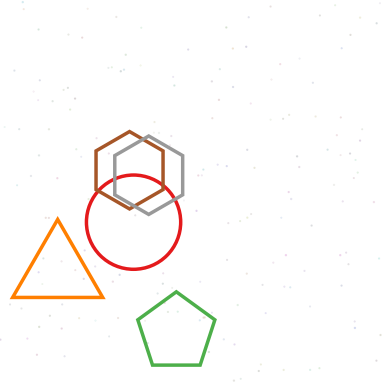[{"shape": "circle", "thickness": 2.5, "radius": 0.61, "center": [0.347, 0.423]}, {"shape": "pentagon", "thickness": 2.5, "radius": 0.53, "center": [0.458, 0.137]}, {"shape": "triangle", "thickness": 2.5, "radius": 0.68, "center": [0.15, 0.295]}, {"shape": "hexagon", "thickness": 2.5, "radius": 0.5, "center": [0.336, 0.558]}, {"shape": "hexagon", "thickness": 2.5, "radius": 0.51, "center": [0.386, 0.545]}]